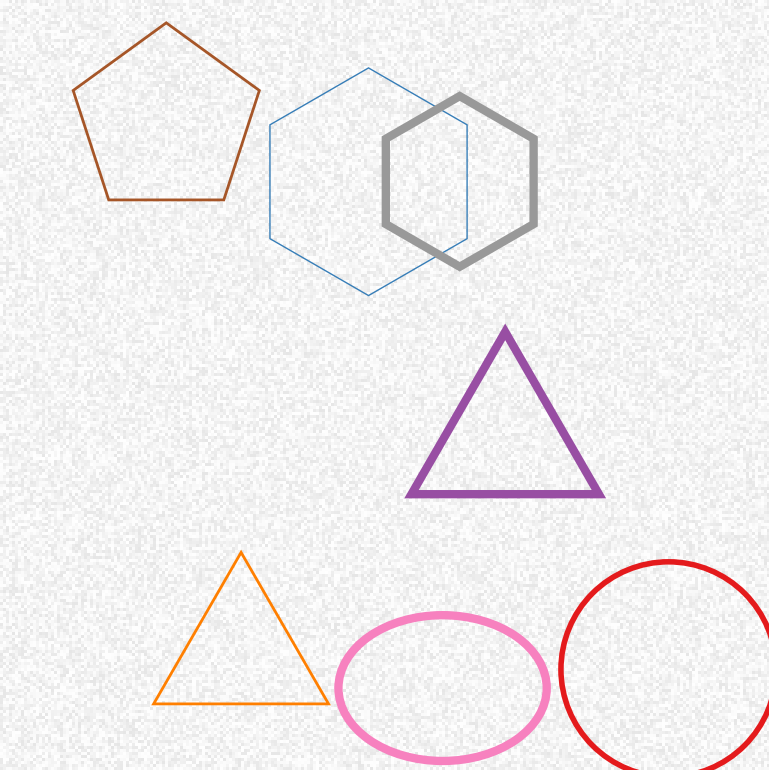[{"shape": "circle", "thickness": 2, "radius": 0.7, "center": [0.868, 0.131]}, {"shape": "hexagon", "thickness": 0.5, "radius": 0.74, "center": [0.479, 0.764]}, {"shape": "triangle", "thickness": 3, "radius": 0.7, "center": [0.656, 0.428]}, {"shape": "triangle", "thickness": 1, "radius": 0.66, "center": [0.313, 0.151]}, {"shape": "pentagon", "thickness": 1, "radius": 0.64, "center": [0.216, 0.843]}, {"shape": "oval", "thickness": 3, "radius": 0.68, "center": [0.575, 0.106]}, {"shape": "hexagon", "thickness": 3, "radius": 0.55, "center": [0.597, 0.764]}]